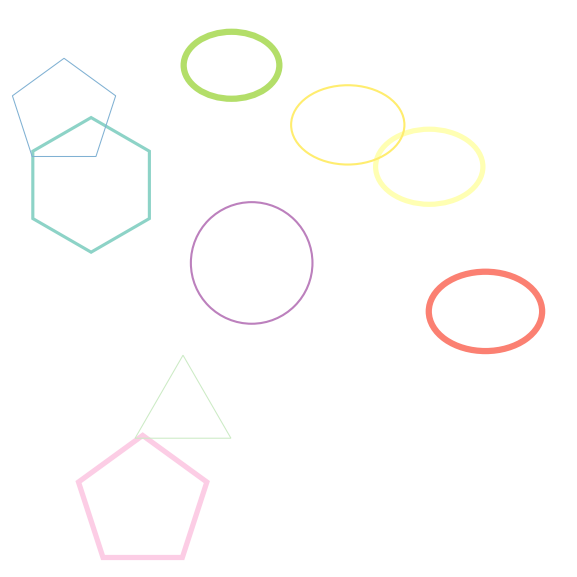[{"shape": "hexagon", "thickness": 1.5, "radius": 0.58, "center": [0.158, 0.679]}, {"shape": "oval", "thickness": 2.5, "radius": 0.46, "center": [0.743, 0.71]}, {"shape": "oval", "thickness": 3, "radius": 0.49, "center": [0.841, 0.46]}, {"shape": "pentagon", "thickness": 0.5, "radius": 0.47, "center": [0.111, 0.804]}, {"shape": "oval", "thickness": 3, "radius": 0.41, "center": [0.401, 0.886]}, {"shape": "pentagon", "thickness": 2.5, "radius": 0.58, "center": [0.247, 0.128]}, {"shape": "circle", "thickness": 1, "radius": 0.53, "center": [0.436, 0.544]}, {"shape": "triangle", "thickness": 0.5, "radius": 0.48, "center": [0.317, 0.288]}, {"shape": "oval", "thickness": 1, "radius": 0.49, "center": [0.602, 0.783]}]